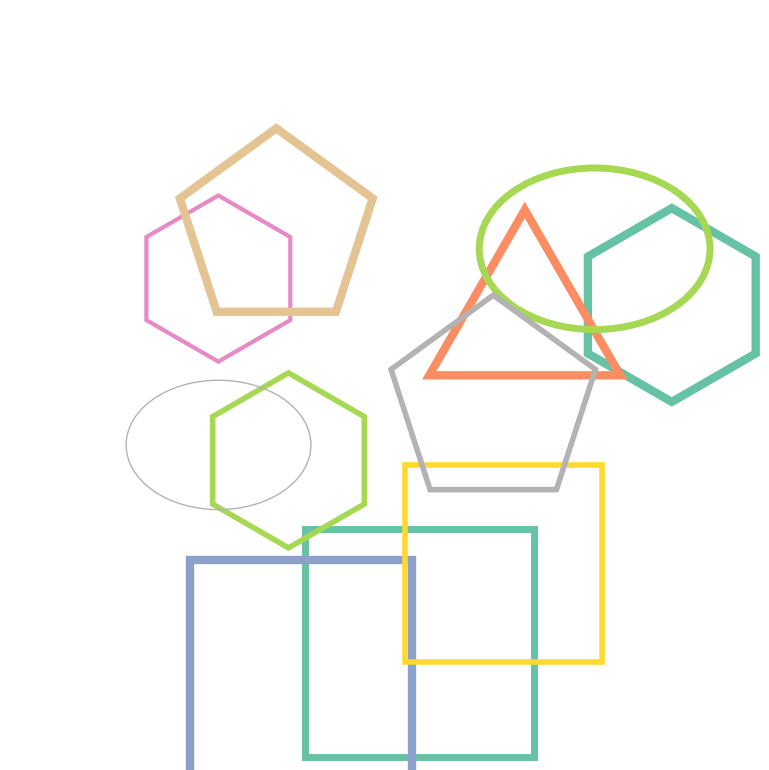[{"shape": "hexagon", "thickness": 3, "radius": 0.63, "center": [0.872, 0.604]}, {"shape": "square", "thickness": 2.5, "radius": 0.74, "center": [0.545, 0.165]}, {"shape": "triangle", "thickness": 3, "radius": 0.72, "center": [0.682, 0.584]}, {"shape": "square", "thickness": 3, "radius": 0.72, "center": [0.391, 0.128]}, {"shape": "hexagon", "thickness": 1.5, "radius": 0.54, "center": [0.284, 0.638]}, {"shape": "oval", "thickness": 2.5, "radius": 0.75, "center": [0.772, 0.677]}, {"shape": "hexagon", "thickness": 2, "radius": 0.57, "center": [0.375, 0.402]}, {"shape": "square", "thickness": 2, "radius": 0.64, "center": [0.654, 0.268]}, {"shape": "pentagon", "thickness": 3, "radius": 0.66, "center": [0.359, 0.702]}, {"shape": "oval", "thickness": 0.5, "radius": 0.6, "center": [0.284, 0.422]}, {"shape": "pentagon", "thickness": 2, "radius": 0.7, "center": [0.641, 0.477]}]